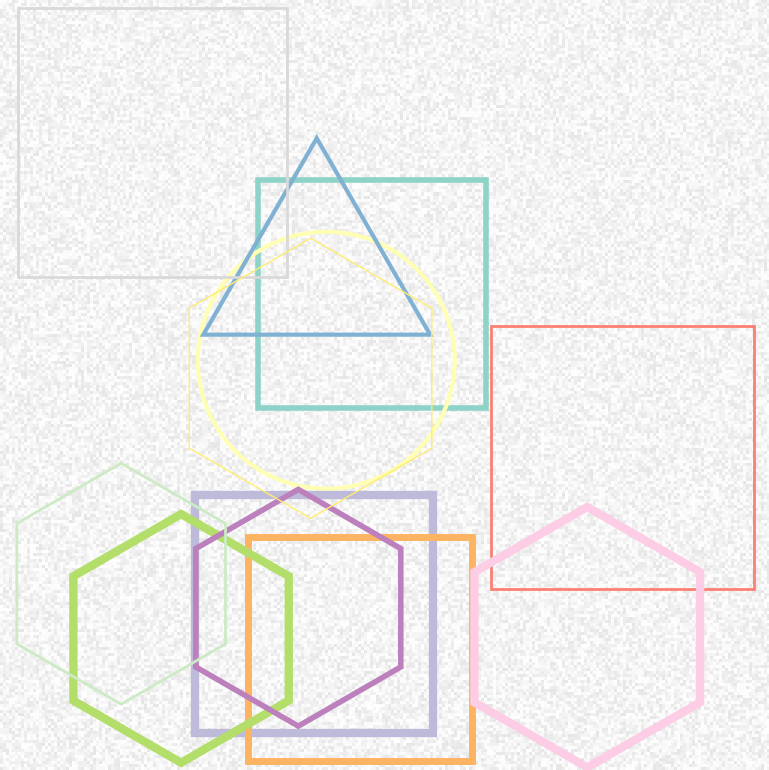[{"shape": "square", "thickness": 2, "radius": 0.74, "center": [0.483, 0.618]}, {"shape": "circle", "thickness": 1.5, "radius": 0.83, "center": [0.424, 0.532]}, {"shape": "square", "thickness": 3, "radius": 0.77, "center": [0.407, 0.203]}, {"shape": "square", "thickness": 1, "radius": 0.85, "center": [0.808, 0.406]}, {"shape": "triangle", "thickness": 1.5, "radius": 0.85, "center": [0.411, 0.65]}, {"shape": "square", "thickness": 2.5, "radius": 0.73, "center": [0.467, 0.157]}, {"shape": "hexagon", "thickness": 3, "radius": 0.81, "center": [0.235, 0.171]}, {"shape": "hexagon", "thickness": 3, "radius": 0.85, "center": [0.763, 0.172]}, {"shape": "square", "thickness": 1, "radius": 0.87, "center": [0.198, 0.815]}, {"shape": "hexagon", "thickness": 2, "radius": 0.77, "center": [0.387, 0.211]}, {"shape": "hexagon", "thickness": 1, "radius": 0.78, "center": [0.157, 0.242]}, {"shape": "hexagon", "thickness": 0.5, "radius": 0.91, "center": [0.403, 0.509]}]